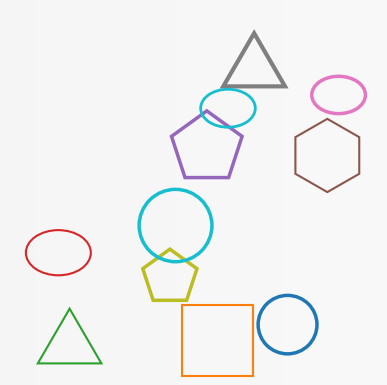[{"shape": "circle", "thickness": 2.5, "radius": 0.38, "center": [0.742, 0.157]}, {"shape": "square", "thickness": 1.5, "radius": 0.46, "center": [0.561, 0.115]}, {"shape": "triangle", "thickness": 1.5, "radius": 0.47, "center": [0.18, 0.103]}, {"shape": "oval", "thickness": 1.5, "radius": 0.42, "center": [0.151, 0.344]}, {"shape": "pentagon", "thickness": 2.5, "radius": 0.48, "center": [0.534, 0.616]}, {"shape": "hexagon", "thickness": 1.5, "radius": 0.48, "center": [0.845, 0.596]}, {"shape": "oval", "thickness": 2.5, "radius": 0.35, "center": [0.874, 0.753]}, {"shape": "triangle", "thickness": 3, "radius": 0.46, "center": [0.656, 0.822]}, {"shape": "pentagon", "thickness": 2.5, "radius": 0.37, "center": [0.438, 0.279]}, {"shape": "oval", "thickness": 2, "radius": 0.35, "center": [0.588, 0.719]}, {"shape": "circle", "thickness": 2.5, "radius": 0.47, "center": [0.453, 0.414]}]